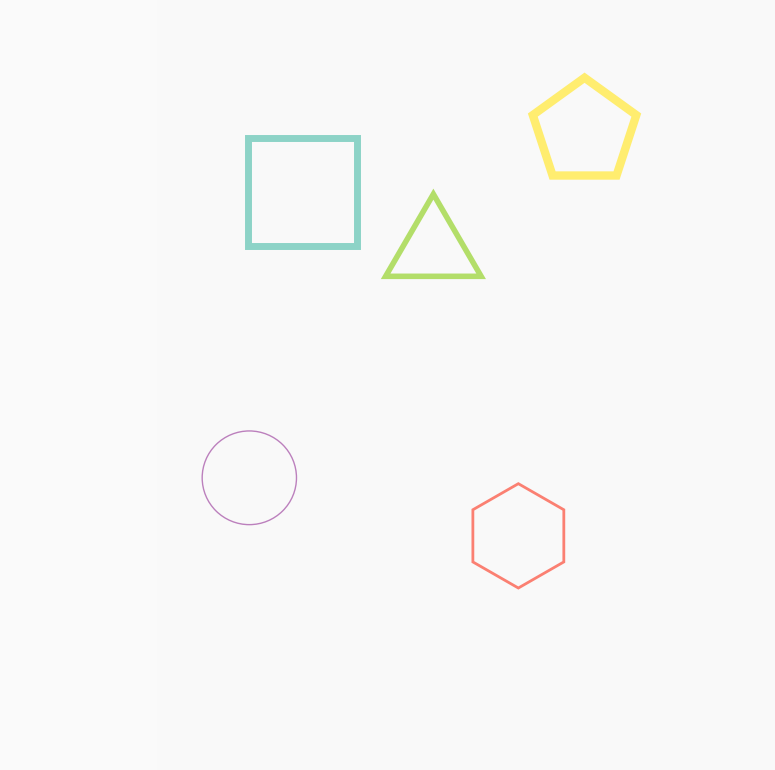[{"shape": "square", "thickness": 2.5, "radius": 0.35, "center": [0.391, 0.751]}, {"shape": "hexagon", "thickness": 1, "radius": 0.34, "center": [0.669, 0.304]}, {"shape": "triangle", "thickness": 2, "radius": 0.36, "center": [0.559, 0.677]}, {"shape": "circle", "thickness": 0.5, "radius": 0.3, "center": [0.322, 0.379]}, {"shape": "pentagon", "thickness": 3, "radius": 0.35, "center": [0.754, 0.829]}]